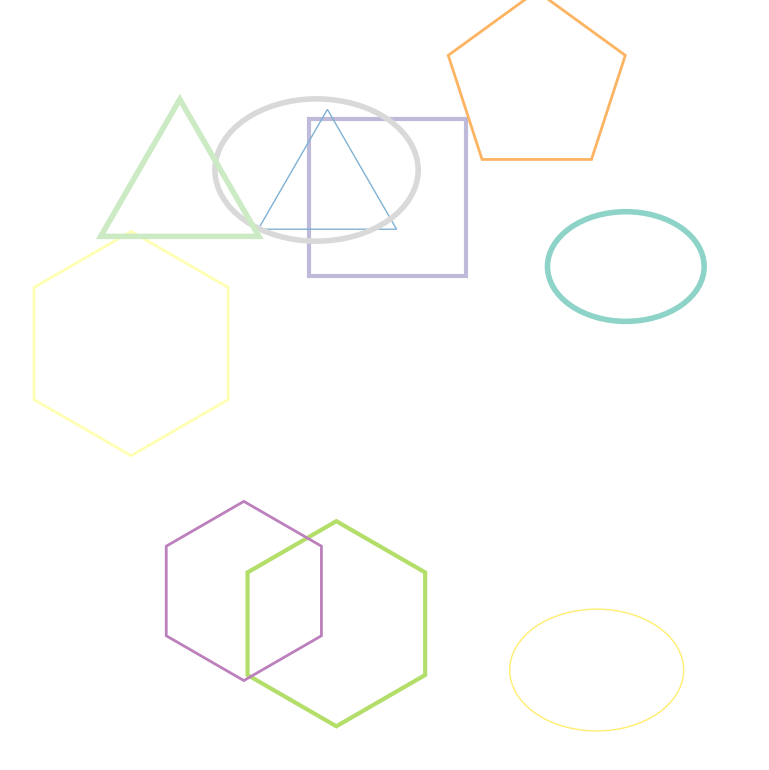[{"shape": "oval", "thickness": 2, "radius": 0.51, "center": [0.813, 0.654]}, {"shape": "hexagon", "thickness": 1, "radius": 0.73, "center": [0.17, 0.554]}, {"shape": "square", "thickness": 1.5, "radius": 0.51, "center": [0.503, 0.743]}, {"shape": "triangle", "thickness": 0.5, "radius": 0.52, "center": [0.425, 0.754]}, {"shape": "pentagon", "thickness": 1, "radius": 0.6, "center": [0.697, 0.891]}, {"shape": "hexagon", "thickness": 1.5, "radius": 0.67, "center": [0.437, 0.19]}, {"shape": "oval", "thickness": 2, "radius": 0.66, "center": [0.411, 0.779]}, {"shape": "hexagon", "thickness": 1, "radius": 0.58, "center": [0.317, 0.233]}, {"shape": "triangle", "thickness": 2, "radius": 0.59, "center": [0.234, 0.752]}, {"shape": "oval", "thickness": 0.5, "radius": 0.56, "center": [0.775, 0.13]}]